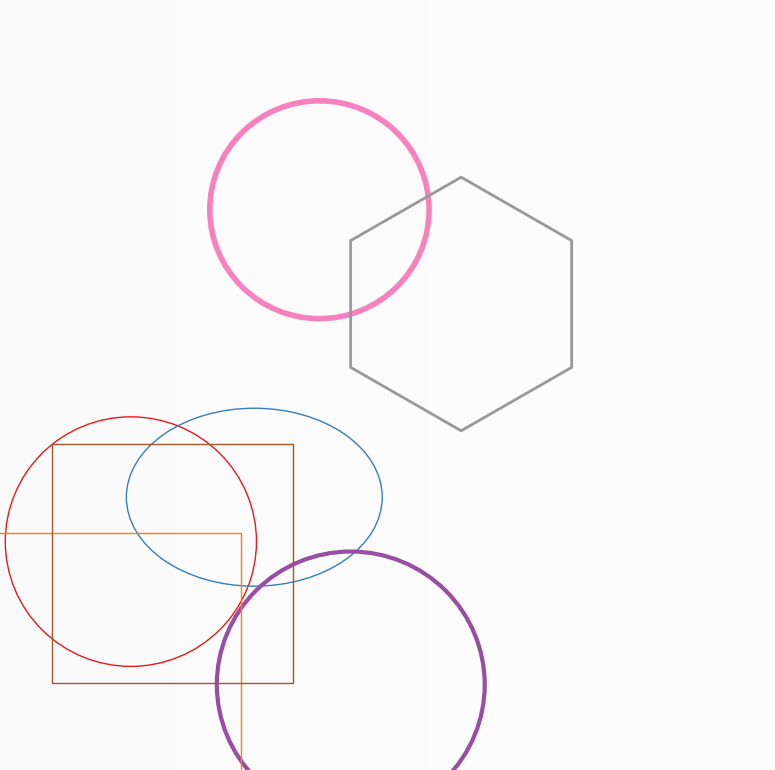[{"shape": "circle", "thickness": 0.5, "radius": 0.81, "center": [0.169, 0.297]}, {"shape": "oval", "thickness": 0.5, "radius": 0.83, "center": [0.328, 0.354]}, {"shape": "circle", "thickness": 1.5, "radius": 0.86, "center": [0.453, 0.111]}, {"shape": "square", "thickness": 0.5, "radius": 0.91, "center": [0.13, 0.126]}, {"shape": "square", "thickness": 0.5, "radius": 0.78, "center": [0.222, 0.268]}, {"shape": "circle", "thickness": 2, "radius": 0.71, "center": [0.412, 0.728]}, {"shape": "hexagon", "thickness": 1, "radius": 0.82, "center": [0.595, 0.605]}]